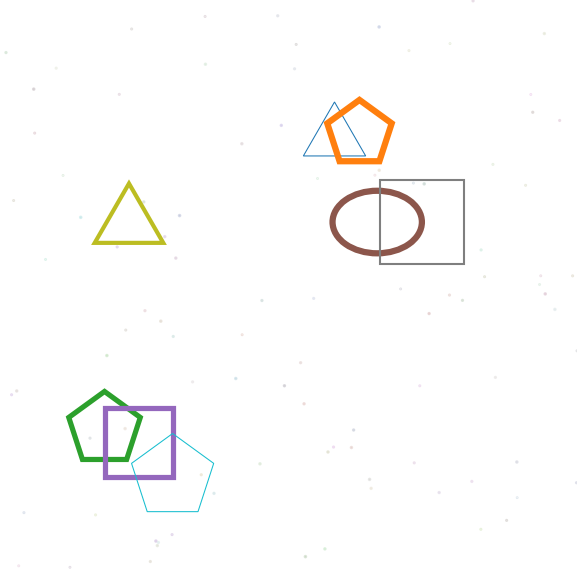[{"shape": "triangle", "thickness": 0.5, "radius": 0.31, "center": [0.579, 0.76]}, {"shape": "pentagon", "thickness": 3, "radius": 0.29, "center": [0.622, 0.767]}, {"shape": "pentagon", "thickness": 2.5, "radius": 0.33, "center": [0.181, 0.256]}, {"shape": "square", "thickness": 2.5, "radius": 0.3, "center": [0.24, 0.233]}, {"shape": "oval", "thickness": 3, "radius": 0.39, "center": [0.653, 0.615]}, {"shape": "square", "thickness": 1, "radius": 0.36, "center": [0.731, 0.614]}, {"shape": "triangle", "thickness": 2, "radius": 0.34, "center": [0.223, 0.613]}, {"shape": "pentagon", "thickness": 0.5, "radius": 0.37, "center": [0.299, 0.174]}]